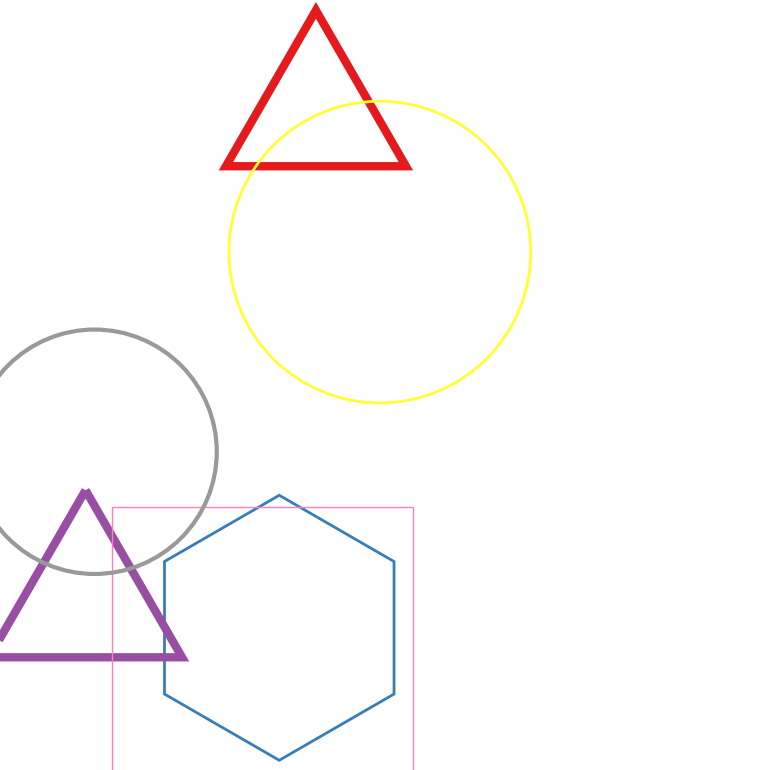[{"shape": "triangle", "thickness": 3, "radius": 0.67, "center": [0.41, 0.852]}, {"shape": "hexagon", "thickness": 1, "radius": 0.86, "center": [0.363, 0.185]}, {"shape": "triangle", "thickness": 3, "radius": 0.72, "center": [0.111, 0.219]}, {"shape": "circle", "thickness": 1, "radius": 0.98, "center": [0.493, 0.673]}, {"shape": "square", "thickness": 0.5, "radius": 0.98, "center": [0.342, 0.146]}, {"shape": "circle", "thickness": 1.5, "radius": 0.79, "center": [0.123, 0.413]}]